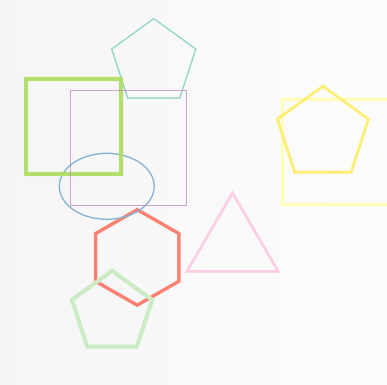[{"shape": "pentagon", "thickness": 1, "radius": 0.57, "center": [0.397, 0.837]}, {"shape": "square", "thickness": 2, "radius": 0.68, "center": [0.864, 0.606]}, {"shape": "hexagon", "thickness": 2.5, "radius": 0.62, "center": [0.354, 0.331]}, {"shape": "oval", "thickness": 1, "radius": 0.61, "center": [0.276, 0.516]}, {"shape": "square", "thickness": 3, "radius": 0.61, "center": [0.189, 0.671]}, {"shape": "triangle", "thickness": 2, "radius": 0.68, "center": [0.6, 0.363]}, {"shape": "square", "thickness": 0.5, "radius": 0.74, "center": [0.331, 0.617]}, {"shape": "pentagon", "thickness": 3, "radius": 0.54, "center": [0.289, 0.188]}, {"shape": "pentagon", "thickness": 2, "radius": 0.62, "center": [0.833, 0.653]}]